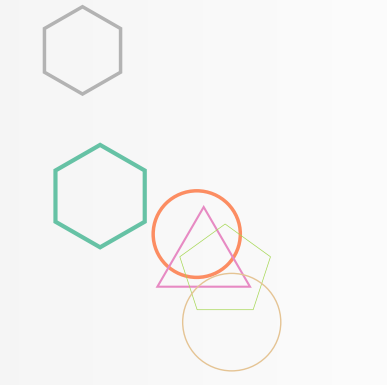[{"shape": "hexagon", "thickness": 3, "radius": 0.66, "center": [0.258, 0.491]}, {"shape": "circle", "thickness": 2.5, "radius": 0.56, "center": [0.508, 0.392]}, {"shape": "triangle", "thickness": 1.5, "radius": 0.69, "center": [0.526, 0.324]}, {"shape": "pentagon", "thickness": 0.5, "radius": 0.62, "center": [0.581, 0.295]}, {"shape": "circle", "thickness": 1, "radius": 0.63, "center": [0.598, 0.163]}, {"shape": "hexagon", "thickness": 2.5, "radius": 0.57, "center": [0.213, 0.869]}]